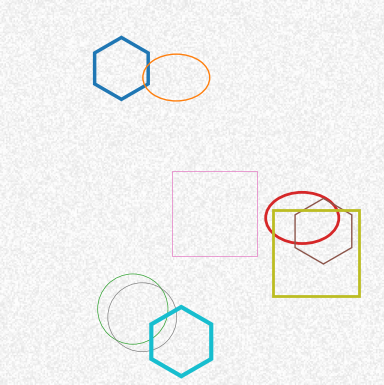[{"shape": "hexagon", "thickness": 2.5, "radius": 0.4, "center": [0.315, 0.822]}, {"shape": "oval", "thickness": 1, "radius": 0.43, "center": [0.458, 0.799]}, {"shape": "circle", "thickness": 0.5, "radius": 0.46, "center": [0.345, 0.197]}, {"shape": "oval", "thickness": 2, "radius": 0.47, "center": [0.785, 0.434]}, {"shape": "hexagon", "thickness": 1, "radius": 0.43, "center": [0.84, 0.399]}, {"shape": "square", "thickness": 0.5, "radius": 0.55, "center": [0.556, 0.445]}, {"shape": "circle", "thickness": 0.5, "radius": 0.45, "center": [0.37, 0.176]}, {"shape": "square", "thickness": 2, "radius": 0.56, "center": [0.821, 0.343]}, {"shape": "hexagon", "thickness": 3, "radius": 0.45, "center": [0.471, 0.113]}]